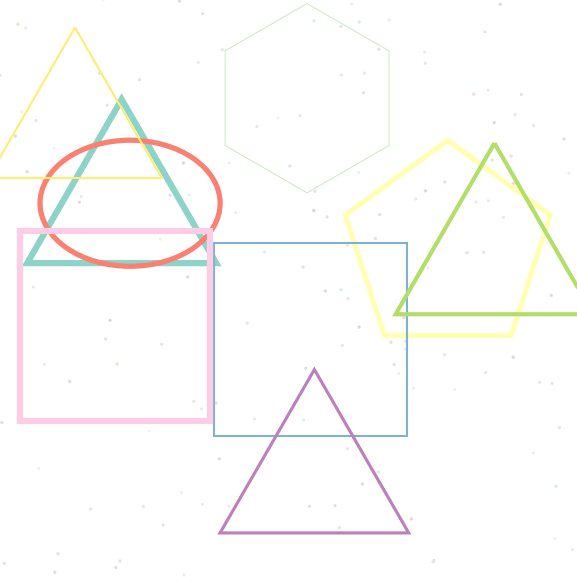[{"shape": "triangle", "thickness": 3, "radius": 0.94, "center": [0.211, 0.638]}, {"shape": "pentagon", "thickness": 2.5, "radius": 0.93, "center": [0.775, 0.569]}, {"shape": "oval", "thickness": 2.5, "radius": 0.78, "center": [0.225, 0.647]}, {"shape": "square", "thickness": 1, "radius": 0.83, "center": [0.538, 0.411]}, {"shape": "triangle", "thickness": 2, "radius": 0.99, "center": [0.856, 0.554]}, {"shape": "square", "thickness": 3, "radius": 0.83, "center": [0.199, 0.435]}, {"shape": "triangle", "thickness": 1.5, "radius": 0.94, "center": [0.544, 0.171]}, {"shape": "hexagon", "thickness": 0.5, "radius": 0.82, "center": [0.532, 0.829]}, {"shape": "triangle", "thickness": 1, "radius": 0.87, "center": [0.13, 0.778]}]